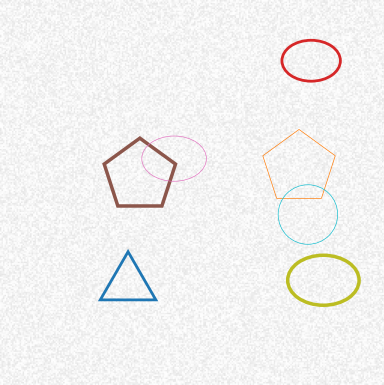[{"shape": "triangle", "thickness": 2, "radius": 0.42, "center": [0.333, 0.263]}, {"shape": "pentagon", "thickness": 0.5, "radius": 0.49, "center": [0.777, 0.565]}, {"shape": "oval", "thickness": 2, "radius": 0.38, "center": [0.808, 0.842]}, {"shape": "pentagon", "thickness": 2.5, "radius": 0.49, "center": [0.363, 0.544]}, {"shape": "oval", "thickness": 0.5, "radius": 0.42, "center": [0.452, 0.588]}, {"shape": "oval", "thickness": 2.5, "radius": 0.46, "center": [0.84, 0.272]}, {"shape": "circle", "thickness": 0.5, "radius": 0.39, "center": [0.8, 0.443]}]